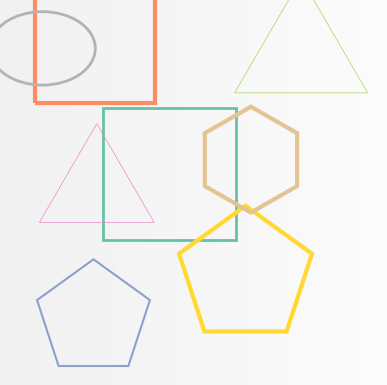[{"shape": "square", "thickness": 2, "radius": 0.86, "center": [0.437, 0.548]}, {"shape": "square", "thickness": 3, "radius": 0.78, "center": [0.245, 0.889]}, {"shape": "pentagon", "thickness": 1.5, "radius": 0.77, "center": [0.241, 0.173]}, {"shape": "triangle", "thickness": 0.5, "radius": 0.86, "center": [0.25, 0.508]}, {"shape": "triangle", "thickness": 0.5, "radius": 0.99, "center": [0.777, 0.858]}, {"shape": "pentagon", "thickness": 3, "radius": 0.9, "center": [0.634, 0.285]}, {"shape": "hexagon", "thickness": 3, "radius": 0.69, "center": [0.648, 0.585]}, {"shape": "oval", "thickness": 2, "radius": 0.68, "center": [0.11, 0.874]}]